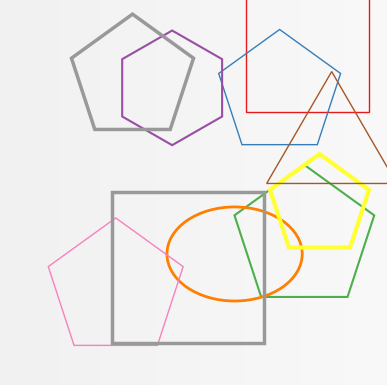[{"shape": "square", "thickness": 1, "radius": 0.8, "center": [0.794, 0.869]}, {"shape": "pentagon", "thickness": 1, "radius": 0.83, "center": [0.722, 0.758]}, {"shape": "pentagon", "thickness": 1.5, "radius": 0.95, "center": [0.785, 0.382]}, {"shape": "hexagon", "thickness": 1.5, "radius": 0.74, "center": [0.444, 0.772]}, {"shape": "oval", "thickness": 2, "radius": 0.87, "center": [0.605, 0.34]}, {"shape": "pentagon", "thickness": 3, "radius": 0.67, "center": [0.825, 0.466]}, {"shape": "triangle", "thickness": 1, "radius": 0.97, "center": [0.856, 0.62]}, {"shape": "pentagon", "thickness": 1, "radius": 0.91, "center": [0.299, 0.251]}, {"shape": "square", "thickness": 2.5, "radius": 0.98, "center": [0.485, 0.306]}, {"shape": "pentagon", "thickness": 2.5, "radius": 0.83, "center": [0.342, 0.798]}]